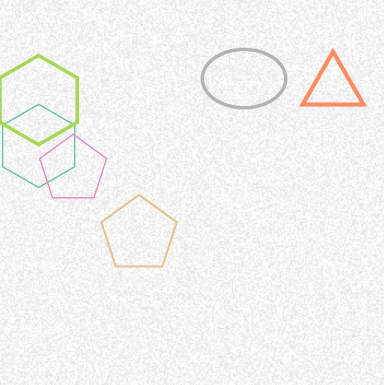[{"shape": "hexagon", "thickness": 1, "radius": 0.54, "center": [0.1, 0.621]}, {"shape": "triangle", "thickness": 3, "radius": 0.46, "center": [0.865, 0.774]}, {"shape": "pentagon", "thickness": 1, "radius": 0.46, "center": [0.19, 0.56]}, {"shape": "hexagon", "thickness": 2.5, "radius": 0.58, "center": [0.1, 0.74]}, {"shape": "pentagon", "thickness": 1.5, "radius": 0.51, "center": [0.361, 0.391]}, {"shape": "oval", "thickness": 2.5, "radius": 0.54, "center": [0.634, 0.796]}]